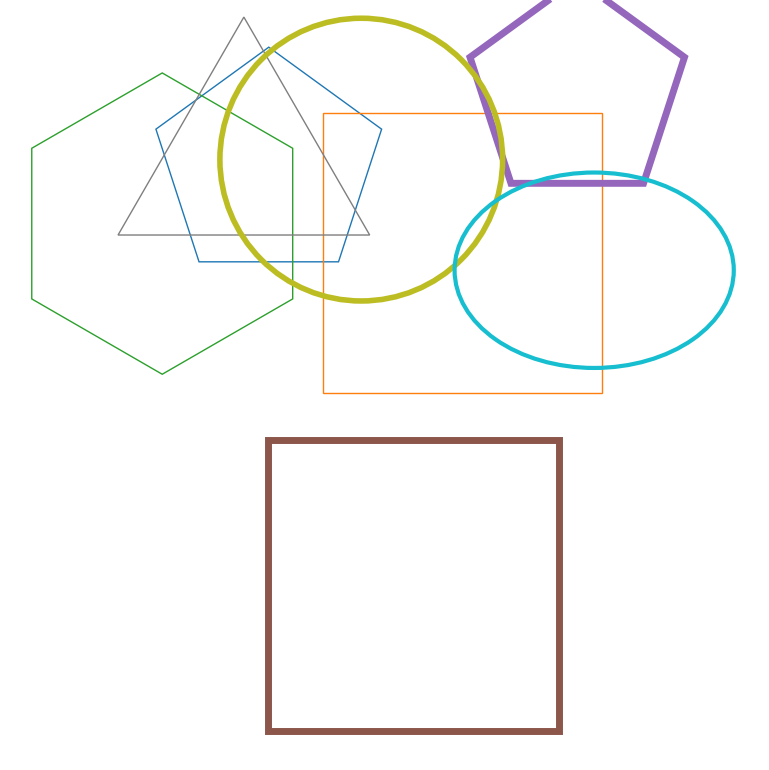[{"shape": "pentagon", "thickness": 0.5, "radius": 0.77, "center": [0.349, 0.785]}, {"shape": "square", "thickness": 0.5, "radius": 0.91, "center": [0.601, 0.671]}, {"shape": "hexagon", "thickness": 0.5, "radius": 0.98, "center": [0.211, 0.71]}, {"shape": "pentagon", "thickness": 2.5, "radius": 0.73, "center": [0.75, 0.88]}, {"shape": "square", "thickness": 2.5, "radius": 0.95, "center": [0.537, 0.24]}, {"shape": "triangle", "thickness": 0.5, "radius": 0.94, "center": [0.317, 0.789]}, {"shape": "circle", "thickness": 2, "radius": 0.92, "center": [0.469, 0.793]}, {"shape": "oval", "thickness": 1.5, "radius": 0.91, "center": [0.772, 0.649]}]